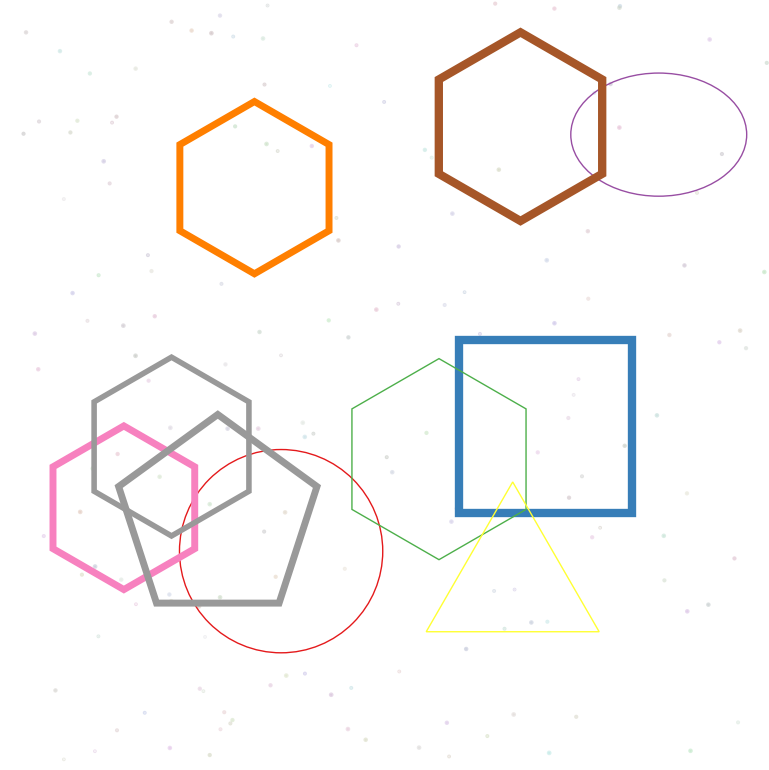[{"shape": "circle", "thickness": 0.5, "radius": 0.66, "center": [0.365, 0.284]}, {"shape": "square", "thickness": 3, "radius": 0.56, "center": [0.708, 0.446]}, {"shape": "hexagon", "thickness": 0.5, "radius": 0.65, "center": [0.57, 0.404]}, {"shape": "oval", "thickness": 0.5, "radius": 0.57, "center": [0.856, 0.825]}, {"shape": "hexagon", "thickness": 2.5, "radius": 0.56, "center": [0.33, 0.756]}, {"shape": "triangle", "thickness": 0.5, "radius": 0.65, "center": [0.666, 0.244]}, {"shape": "hexagon", "thickness": 3, "radius": 0.61, "center": [0.676, 0.836]}, {"shape": "hexagon", "thickness": 2.5, "radius": 0.53, "center": [0.161, 0.341]}, {"shape": "hexagon", "thickness": 2, "radius": 0.58, "center": [0.223, 0.42]}, {"shape": "pentagon", "thickness": 2.5, "radius": 0.68, "center": [0.283, 0.326]}]